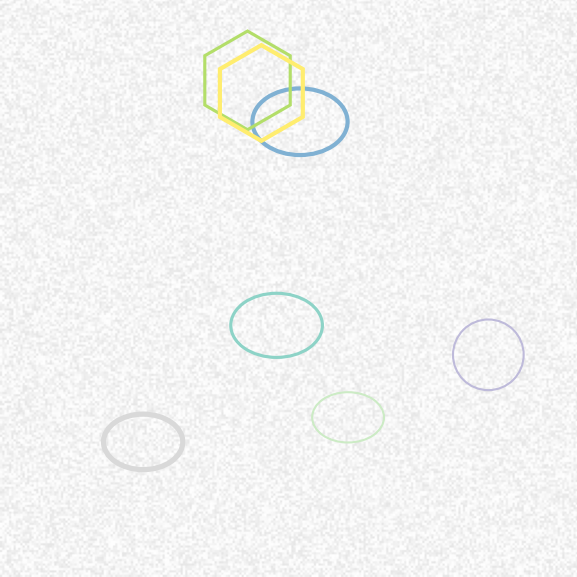[{"shape": "oval", "thickness": 1.5, "radius": 0.4, "center": [0.479, 0.436]}, {"shape": "circle", "thickness": 1, "radius": 0.31, "center": [0.846, 0.385]}, {"shape": "oval", "thickness": 2, "radius": 0.41, "center": [0.519, 0.788]}, {"shape": "hexagon", "thickness": 1.5, "radius": 0.43, "center": [0.429, 0.86]}, {"shape": "oval", "thickness": 2.5, "radius": 0.34, "center": [0.248, 0.234]}, {"shape": "oval", "thickness": 1, "radius": 0.31, "center": [0.603, 0.276]}, {"shape": "hexagon", "thickness": 2, "radius": 0.41, "center": [0.453, 0.838]}]